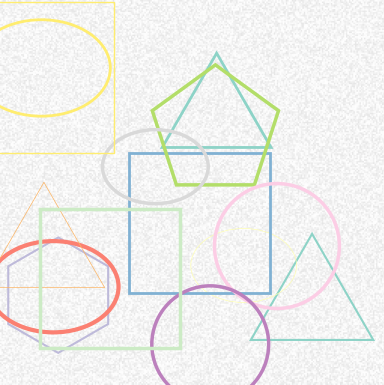[{"shape": "triangle", "thickness": 1.5, "radius": 0.92, "center": [0.811, 0.209]}, {"shape": "triangle", "thickness": 2, "radius": 0.82, "center": [0.563, 0.699]}, {"shape": "oval", "thickness": 0.5, "radius": 0.69, "center": [0.633, 0.31]}, {"shape": "hexagon", "thickness": 1.5, "radius": 0.75, "center": [0.151, 0.233]}, {"shape": "oval", "thickness": 3, "radius": 0.85, "center": [0.139, 0.255]}, {"shape": "square", "thickness": 2, "radius": 0.91, "center": [0.518, 0.421]}, {"shape": "triangle", "thickness": 0.5, "radius": 0.91, "center": [0.114, 0.344]}, {"shape": "pentagon", "thickness": 2.5, "radius": 0.86, "center": [0.559, 0.659]}, {"shape": "circle", "thickness": 2.5, "radius": 0.81, "center": [0.719, 0.361]}, {"shape": "oval", "thickness": 2.5, "radius": 0.69, "center": [0.404, 0.567]}, {"shape": "circle", "thickness": 2.5, "radius": 0.76, "center": [0.546, 0.106]}, {"shape": "square", "thickness": 2.5, "radius": 0.9, "center": [0.286, 0.276]}, {"shape": "oval", "thickness": 2, "radius": 0.89, "center": [0.108, 0.823]}, {"shape": "square", "thickness": 1, "radius": 0.98, "center": [0.1, 0.798]}]